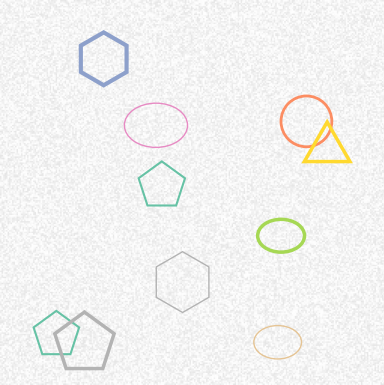[{"shape": "pentagon", "thickness": 1.5, "radius": 0.32, "center": [0.42, 0.517]}, {"shape": "pentagon", "thickness": 1.5, "radius": 0.31, "center": [0.146, 0.13]}, {"shape": "circle", "thickness": 2, "radius": 0.33, "center": [0.796, 0.685]}, {"shape": "hexagon", "thickness": 3, "radius": 0.34, "center": [0.269, 0.847]}, {"shape": "oval", "thickness": 1, "radius": 0.41, "center": [0.405, 0.675]}, {"shape": "oval", "thickness": 2.5, "radius": 0.3, "center": [0.73, 0.388]}, {"shape": "triangle", "thickness": 2.5, "radius": 0.34, "center": [0.85, 0.615]}, {"shape": "oval", "thickness": 1, "radius": 0.31, "center": [0.721, 0.111]}, {"shape": "hexagon", "thickness": 1, "radius": 0.39, "center": [0.474, 0.267]}, {"shape": "pentagon", "thickness": 2.5, "radius": 0.41, "center": [0.219, 0.108]}]